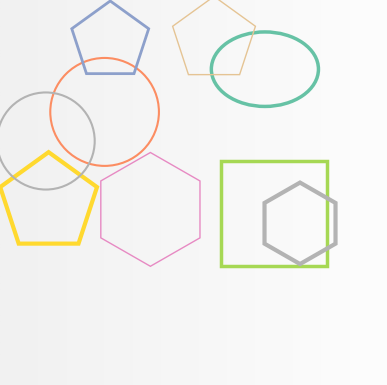[{"shape": "oval", "thickness": 2.5, "radius": 0.69, "center": [0.684, 0.82]}, {"shape": "circle", "thickness": 1.5, "radius": 0.7, "center": [0.27, 0.709]}, {"shape": "pentagon", "thickness": 2, "radius": 0.52, "center": [0.284, 0.893]}, {"shape": "hexagon", "thickness": 1, "radius": 0.74, "center": [0.388, 0.456]}, {"shape": "square", "thickness": 2.5, "radius": 0.68, "center": [0.708, 0.446]}, {"shape": "pentagon", "thickness": 3, "radius": 0.66, "center": [0.125, 0.473]}, {"shape": "pentagon", "thickness": 1, "radius": 0.56, "center": [0.552, 0.897]}, {"shape": "circle", "thickness": 1.5, "radius": 0.63, "center": [0.118, 0.634]}, {"shape": "hexagon", "thickness": 3, "radius": 0.53, "center": [0.774, 0.42]}]